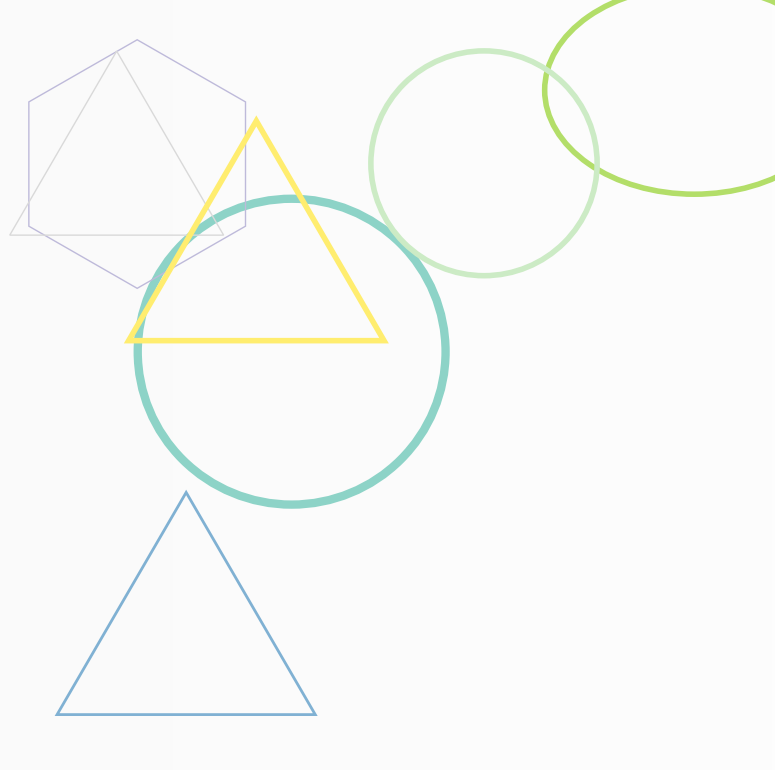[{"shape": "circle", "thickness": 3, "radius": 0.99, "center": [0.376, 0.543]}, {"shape": "hexagon", "thickness": 0.5, "radius": 0.81, "center": [0.177, 0.787]}, {"shape": "triangle", "thickness": 1, "radius": 0.96, "center": [0.24, 0.168]}, {"shape": "oval", "thickness": 2, "radius": 0.97, "center": [0.896, 0.883]}, {"shape": "triangle", "thickness": 0.5, "radius": 0.8, "center": [0.151, 0.774]}, {"shape": "circle", "thickness": 2, "radius": 0.73, "center": [0.625, 0.788]}, {"shape": "triangle", "thickness": 2, "radius": 0.95, "center": [0.331, 0.653]}]